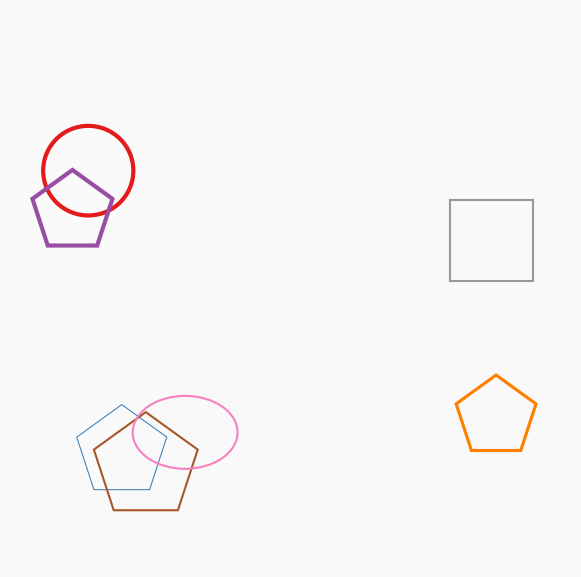[{"shape": "circle", "thickness": 2, "radius": 0.39, "center": [0.152, 0.704]}, {"shape": "pentagon", "thickness": 0.5, "radius": 0.41, "center": [0.209, 0.217]}, {"shape": "pentagon", "thickness": 2, "radius": 0.36, "center": [0.125, 0.633]}, {"shape": "pentagon", "thickness": 1.5, "radius": 0.36, "center": [0.853, 0.277]}, {"shape": "pentagon", "thickness": 1, "radius": 0.47, "center": [0.251, 0.192]}, {"shape": "oval", "thickness": 1, "radius": 0.45, "center": [0.318, 0.25]}, {"shape": "square", "thickness": 1, "radius": 0.35, "center": [0.845, 0.583]}]